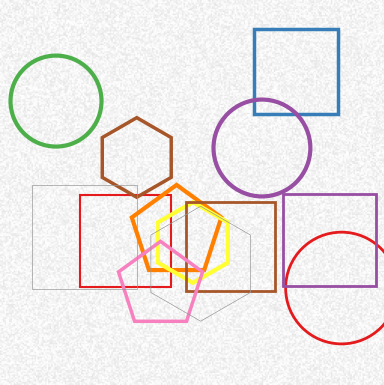[{"shape": "square", "thickness": 1.5, "radius": 0.59, "center": [0.326, 0.374]}, {"shape": "circle", "thickness": 2, "radius": 0.73, "center": [0.887, 0.252]}, {"shape": "square", "thickness": 2.5, "radius": 0.55, "center": [0.769, 0.815]}, {"shape": "circle", "thickness": 3, "radius": 0.59, "center": [0.145, 0.737]}, {"shape": "circle", "thickness": 3, "radius": 0.63, "center": [0.68, 0.616]}, {"shape": "square", "thickness": 2, "radius": 0.6, "center": [0.856, 0.377]}, {"shape": "pentagon", "thickness": 3, "radius": 0.61, "center": [0.459, 0.397]}, {"shape": "hexagon", "thickness": 3, "radius": 0.52, "center": [0.501, 0.37]}, {"shape": "square", "thickness": 2, "radius": 0.58, "center": [0.598, 0.359]}, {"shape": "hexagon", "thickness": 2.5, "radius": 0.52, "center": [0.355, 0.591]}, {"shape": "pentagon", "thickness": 2.5, "radius": 0.57, "center": [0.417, 0.258]}, {"shape": "square", "thickness": 0.5, "radius": 0.68, "center": [0.219, 0.385]}, {"shape": "hexagon", "thickness": 0.5, "radius": 0.75, "center": [0.521, 0.315]}]